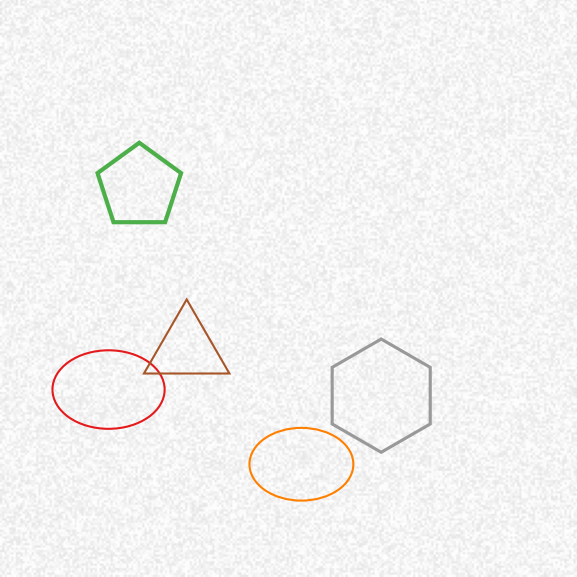[{"shape": "oval", "thickness": 1, "radius": 0.49, "center": [0.188, 0.325]}, {"shape": "pentagon", "thickness": 2, "radius": 0.38, "center": [0.241, 0.676]}, {"shape": "oval", "thickness": 1, "radius": 0.45, "center": [0.522, 0.195]}, {"shape": "triangle", "thickness": 1, "radius": 0.43, "center": [0.323, 0.395]}, {"shape": "hexagon", "thickness": 1.5, "radius": 0.49, "center": [0.66, 0.314]}]